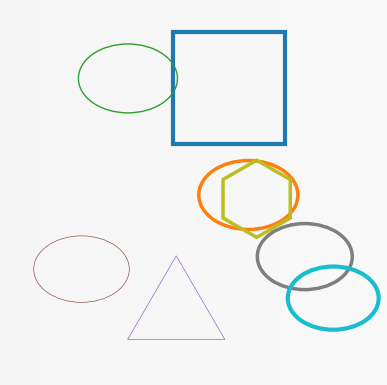[{"shape": "square", "thickness": 3, "radius": 0.72, "center": [0.592, 0.771]}, {"shape": "oval", "thickness": 2.5, "radius": 0.64, "center": [0.641, 0.494]}, {"shape": "oval", "thickness": 1, "radius": 0.64, "center": [0.33, 0.796]}, {"shape": "triangle", "thickness": 0.5, "radius": 0.72, "center": [0.455, 0.191]}, {"shape": "oval", "thickness": 0.5, "radius": 0.62, "center": [0.21, 0.301]}, {"shape": "oval", "thickness": 2.5, "radius": 0.61, "center": [0.787, 0.334]}, {"shape": "hexagon", "thickness": 2.5, "radius": 0.5, "center": [0.662, 0.484]}, {"shape": "oval", "thickness": 3, "radius": 0.59, "center": [0.86, 0.226]}]